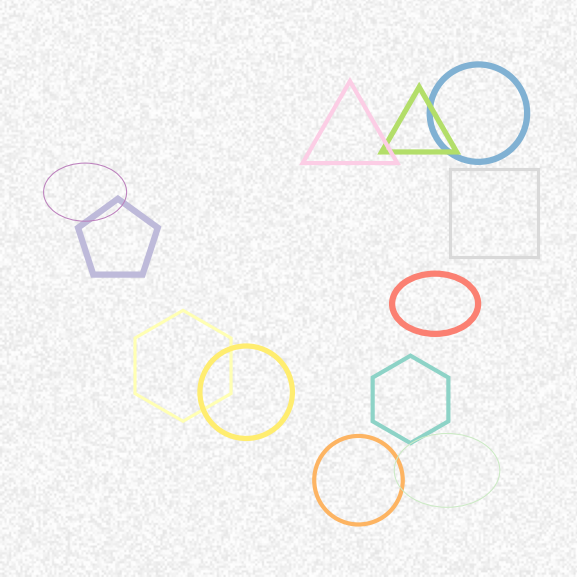[{"shape": "hexagon", "thickness": 2, "radius": 0.38, "center": [0.711, 0.308]}, {"shape": "hexagon", "thickness": 1.5, "radius": 0.48, "center": [0.317, 0.366]}, {"shape": "pentagon", "thickness": 3, "radius": 0.36, "center": [0.204, 0.582]}, {"shape": "oval", "thickness": 3, "radius": 0.37, "center": [0.753, 0.473]}, {"shape": "circle", "thickness": 3, "radius": 0.42, "center": [0.828, 0.803]}, {"shape": "circle", "thickness": 2, "radius": 0.38, "center": [0.621, 0.168]}, {"shape": "triangle", "thickness": 2.5, "radius": 0.37, "center": [0.726, 0.773]}, {"shape": "triangle", "thickness": 2, "radius": 0.47, "center": [0.606, 0.764]}, {"shape": "square", "thickness": 1.5, "radius": 0.38, "center": [0.855, 0.63]}, {"shape": "oval", "thickness": 0.5, "radius": 0.36, "center": [0.147, 0.666]}, {"shape": "oval", "thickness": 0.5, "radius": 0.46, "center": [0.774, 0.185]}, {"shape": "circle", "thickness": 2.5, "radius": 0.4, "center": [0.426, 0.32]}]